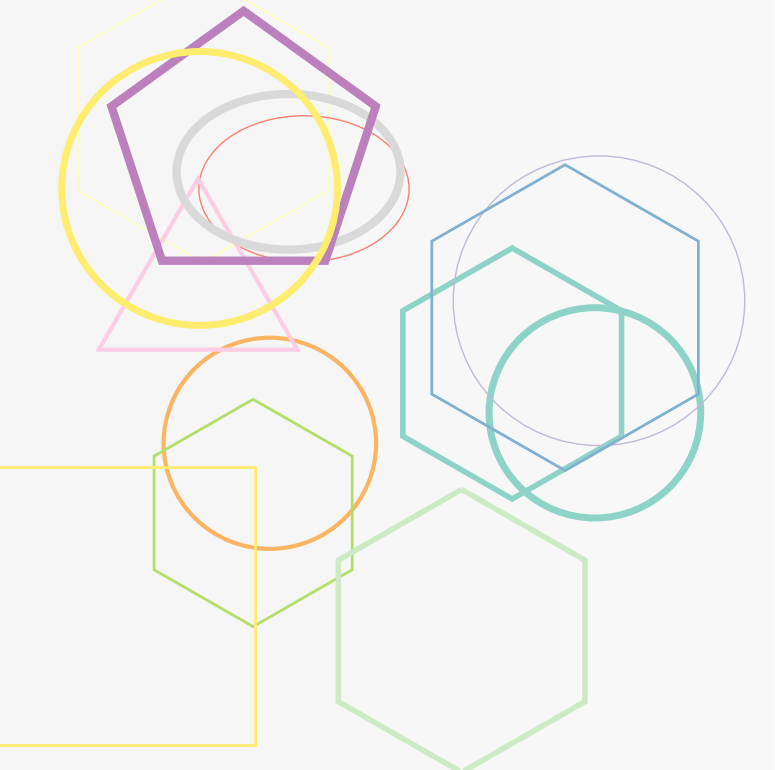[{"shape": "hexagon", "thickness": 2, "radius": 0.81, "center": [0.661, 0.515]}, {"shape": "circle", "thickness": 2.5, "radius": 0.68, "center": [0.768, 0.464]}, {"shape": "hexagon", "thickness": 0.5, "radius": 0.93, "center": [0.262, 0.845]}, {"shape": "circle", "thickness": 0.5, "radius": 0.94, "center": [0.773, 0.609]}, {"shape": "oval", "thickness": 0.5, "radius": 0.68, "center": [0.392, 0.755]}, {"shape": "hexagon", "thickness": 1, "radius": 0.99, "center": [0.729, 0.587]}, {"shape": "circle", "thickness": 1.5, "radius": 0.69, "center": [0.348, 0.424]}, {"shape": "hexagon", "thickness": 1, "radius": 0.74, "center": [0.327, 0.334]}, {"shape": "triangle", "thickness": 1.5, "radius": 0.74, "center": [0.256, 0.62]}, {"shape": "oval", "thickness": 3, "radius": 0.72, "center": [0.372, 0.777]}, {"shape": "pentagon", "thickness": 3, "radius": 0.9, "center": [0.314, 0.806]}, {"shape": "hexagon", "thickness": 2, "radius": 0.92, "center": [0.596, 0.181]}, {"shape": "square", "thickness": 1, "radius": 0.9, "center": [0.149, 0.213]}, {"shape": "circle", "thickness": 2.5, "radius": 0.89, "center": [0.258, 0.755]}]